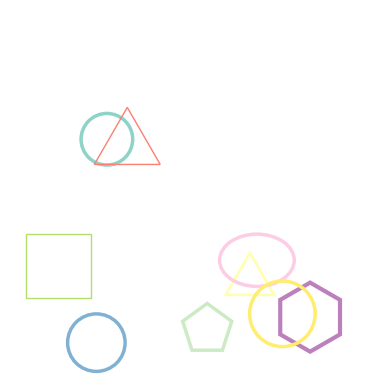[{"shape": "circle", "thickness": 2.5, "radius": 0.34, "center": [0.278, 0.638]}, {"shape": "triangle", "thickness": 2, "radius": 0.36, "center": [0.649, 0.271]}, {"shape": "triangle", "thickness": 1, "radius": 0.49, "center": [0.331, 0.622]}, {"shape": "circle", "thickness": 2.5, "radius": 0.37, "center": [0.25, 0.11]}, {"shape": "square", "thickness": 1, "radius": 0.42, "center": [0.152, 0.309]}, {"shape": "oval", "thickness": 2.5, "radius": 0.48, "center": [0.667, 0.324]}, {"shape": "hexagon", "thickness": 3, "radius": 0.45, "center": [0.806, 0.176]}, {"shape": "pentagon", "thickness": 2.5, "radius": 0.34, "center": [0.538, 0.145]}, {"shape": "circle", "thickness": 2.5, "radius": 0.43, "center": [0.734, 0.185]}]